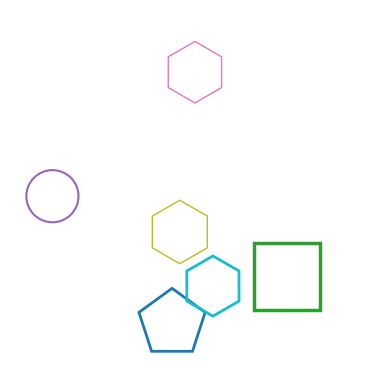[{"shape": "pentagon", "thickness": 2, "radius": 0.45, "center": [0.447, 0.161]}, {"shape": "square", "thickness": 2.5, "radius": 0.43, "center": [0.746, 0.282]}, {"shape": "circle", "thickness": 1.5, "radius": 0.34, "center": [0.136, 0.49]}, {"shape": "hexagon", "thickness": 1, "radius": 0.4, "center": [0.506, 0.812]}, {"shape": "hexagon", "thickness": 1, "radius": 0.41, "center": [0.467, 0.397]}, {"shape": "hexagon", "thickness": 2, "radius": 0.39, "center": [0.553, 0.257]}]